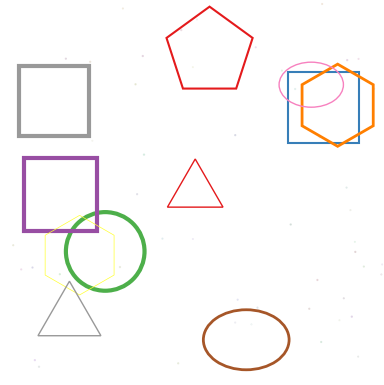[{"shape": "triangle", "thickness": 1, "radius": 0.42, "center": [0.507, 0.504]}, {"shape": "pentagon", "thickness": 1.5, "radius": 0.59, "center": [0.544, 0.865]}, {"shape": "square", "thickness": 1.5, "radius": 0.46, "center": [0.841, 0.72]}, {"shape": "circle", "thickness": 3, "radius": 0.51, "center": [0.273, 0.347]}, {"shape": "square", "thickness": 3, "radius": 0.47, "center": [0.156, 0.495]}, {"shape": "hexagon", "thickness": 2, "radius": 0.53, "center": [0.877, 0.727]}, {"shape": "hexagon", "thickness": 0.5, "radius": 0.52, "center": [0.207, 0.337]}, {"shape": "oval", "thickness": 2, "radius": 0.56, "center": [0.64, 0.117]}, {"shape": "oval", "thickness": 1, "radius": 0.42, "center": [0.808, 0.78]}, {"shape": "triangle", "thickness": 1, "radius": 0.47, "center": [0.18, 0.175]}, {"shape": "square", "thickness": 3, "radius": 0.45, "center": [0.141, 0.738]}]